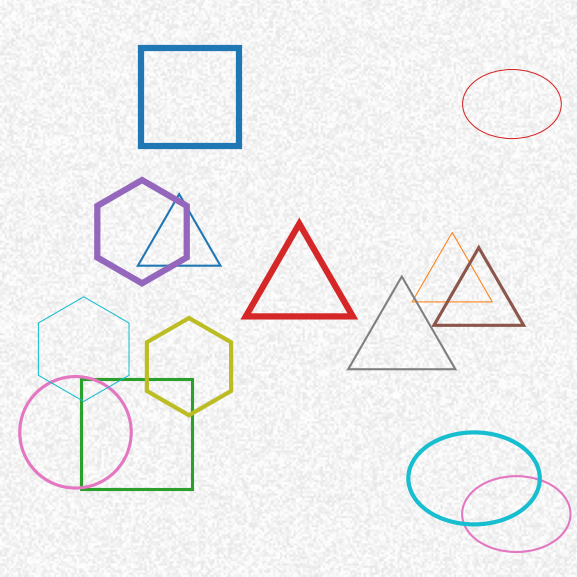[{"shape": "triangle", "thickness": 1, "radius": 0.41, "center": [0.31, 0.58]}, {"shape": "square", "thickness": 3, "radius": 0.42, "center": [0.328, 0.831]}, {"shape": "triangle", "thickness": 0.5, "radius": 0.4, "center": [0.783, 0.516]}, {"shape": "square", "thickness": 1.5, "radius": 0.48, "center": [0.237, 0.248]}, {"shape": "oval", "thickness": 0.5, "radius": 0.43, "center": [0.886, 0.819]}, {"shape": "triangle", "thickness": 3, "radius": 0.54, "center": [0.518, 0.505]}, {"shape": "hexagon", "thickness": 3, "radius": 0.45, "center": [0.246, 0.598]}, {"shape": "triangle", "thickness": 1.5, "radius": 0.45, "center": [0.829, 0.481]}, {"shape": "circle", "thickness": 1.5, "radius": 0.48, "center": [0.131, 0.251]}, {"shape": "oval", "thickness": 1, "radius": 0.47, "center": [0.894, 0.109]}, {"shape": "triangle", "thickness": 1, "radius": 0.54, "center": [0.696, 0.413]}, {"shape": "hexagon", "thickness": 2, "radius": 0.42, "center": [0.327, 0.364]}, {"shape": "hexagon", "thickness": 0.5, "radius": 0.45, "center": [0.145, 0.395]}, {"shape": "oval", "thickness": 2, "radius": 0.57, "center": [0.821, 0.171]}]